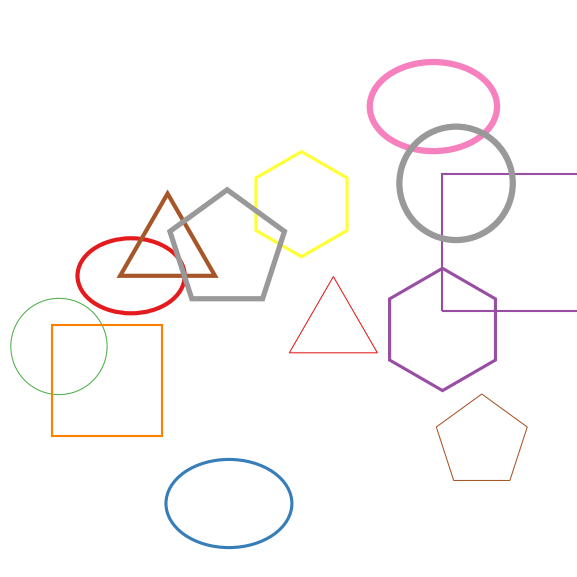[{"shape": "oval", "thickness": 2, "radius": 0.46, "center": [0.227, 0.522]}, {"shape": "triangle", "thickness": 0.5, "radius": 0.44, "center": [0.577, 0.432]}, {"shape": "oval", "thickness": 1.5, "radius": 0.55, "center": [0.396, 0.127]}, {"shape": "circle", "thickness": 0.5, "radius": 0.42, "center": [0.102, 0.399]}, {"shape": "hexagon", "thickness": 1.5, "radius": 0.53, "center": [0.766, 0.429]}, {"shape": "square", "thickness": 1, "radius": 0.59, "center": [0.885, 0.579]}, {"shape": "square", "thickness": 1, "radius": 0.48, "center": [0.186, 0.34]}, {"shape": "hexagon", "thickness": 1.5, "radius": 0.45, "center": [0.522, 0.646]}, {"shape": "pentagon", "thickness": 0.5, "radius": 0.41, "center": [0.834, 0.234]}, {"shape": "triangle", "thickness": 2, "radius": 0.47, "center": [0.29, 0.569]}, {"shape": "oval", "thickness": 3, "radius": 0.55, "center": [0.751, 0.815]}, {"shape": "circle", "thickness": 3, "radius": 0.49, "center": [0.79, 0.682]}, {"shape": "pentagon", "thickness": 2.5, "radius": 0.52, "center": [0.393, 0.566]}]